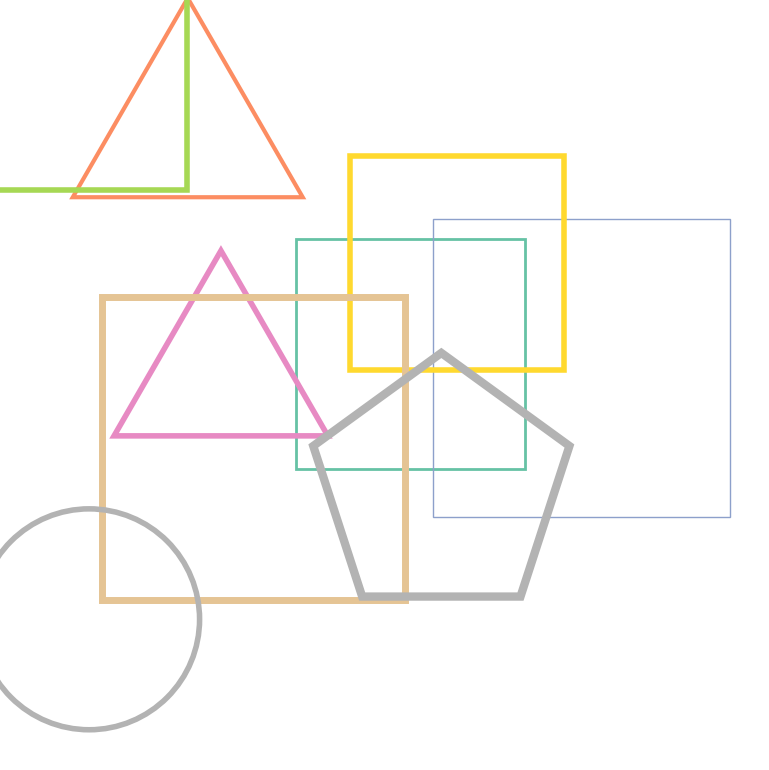[{"shape": "square", "thickness": 1, "radius": 0.74, "center": [0.533, 0.54]}, {"shape": "triangle", "thickness": 1.5, "radius": 0.86, "center": [0.244, 0.83]}, {"shape": "square", "thickness": 0.5, "radius": 0.97, "center": [0.755, 0.523]}, {"shape": "triangle", "thickness": 2, "radius": 0.8, "center": [0.287, 0.514]}, {"shape": "square", "thickness": 2, "radius": 0.69, "center": [0.106, 0.891]}, {"shape": "square", "thickness": 2, "radius": 0.69, "center": [0.593, 0.658]}, {"shape": "square", "thickness": 2.5, "radius": 0.98, "center": [0.329, 0.418]}, {"shape": "circle", "thickness": 2, "radius": 0.72, "center": [0.116, 0.196]}, {"shape": "pentagon", "thickness": 3, "radius": 0.87, "center": [0.573, 0.367]}]